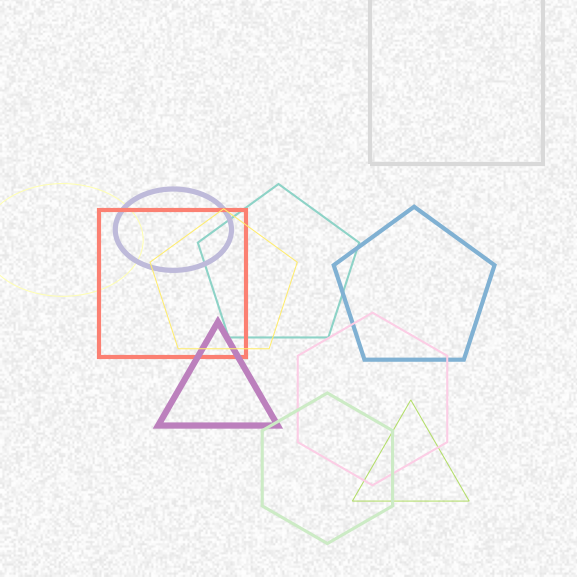[{"shape": "pentagon", "thickness": 1, "radius": 0.73, "center": [0.482, 0.534]}, {"shape": "oval", "thickness": 0.5, "radius": 0.7, "center": [0.108, 0.584]}, {"shape": "oval", "thickness": 2.5, "radius": 0.5, "center": [0.3, 0.601]}, {"shape": "square", "thickness": 2, "radius": 0.64, "center": [0.298, 0.509]}, {"shape": "pentagon", "thickness": 2, "radius": 0.73, "center": [0.717, 0.495]}, {"shape": "triangle", "thickness": 0.5, "radius": 0.58, "center": [0.711, 0.19]}, {"shape": "hexagon", "thickness": 1, "radius": 0.75, "center": [0.645, 0.308]}, {"shape": "square", "thickness": 2, "radius": 0.75, "center": [0.791, 0.864]}, {"shape": "triangle", "thickness": 3, "radius": 0.6, "center": [0.377, 0.322]}, {"shape": "hexagon", "thickness": 1.5, "radius": 0.65, "center": [0.567, 0.188]}, {"shape": "pentagon", "thickness": 0.5, "radius": 0.67, "center": [0.387, 0.504]}]